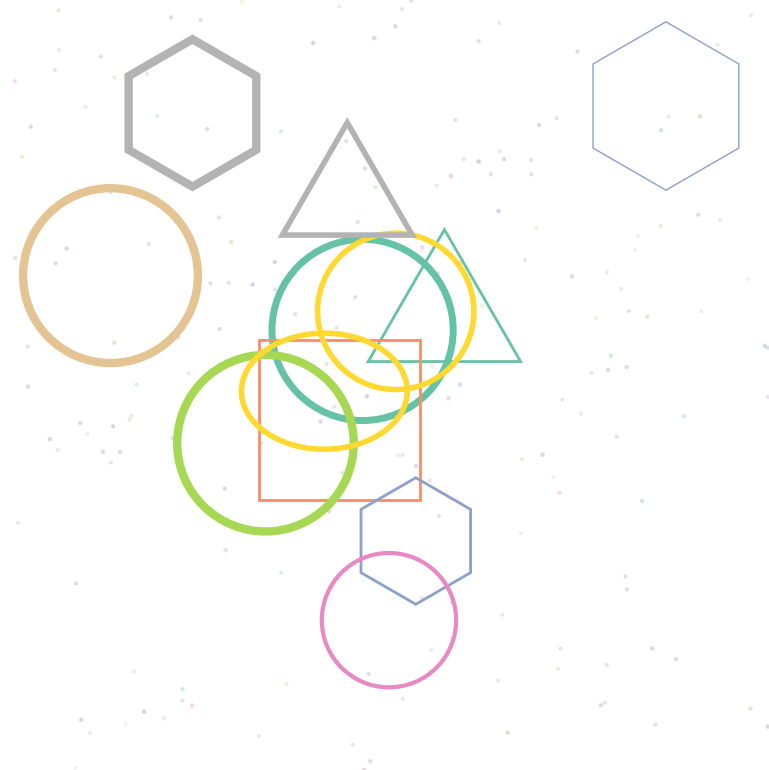[{"shape": "circle", "thickness": 2.5, "radius": 0.59, "center": [0.471, 0.572]}, {"shape": "triangle", "thickness": 1, "radius": 0.57, "center": [0.577, 0.588]}, {"shape": "square", "thickness": 1, "radius": 0.52, "center": [0.441, 0.454]}, {"shape": "hexagon", "thickness": 1, "radius": 0.41, "center": [0.54, 0.297]}, {"shape": "hexagon", "thickness": 0.5, "radius": 0.55, "center": [0.865, 0.862]}, {"shape": "circle", "thickness": 1.5, "radius": 0.44, "center": [0.505, 0.195]}, {"shape": "circle", "thickness": 3, "radius": 0.57, "center": [0.345, 0.424]}, {"shape": "circle", "thickness": 2, "radius": 0.51, "center": [0.514, 0.596]}, {"shape": "oval", "thickness": 2, "radius": 0.54, "center": [0.421, 0.492]}, {"shape": "circle", "thickness": 3, "radius": 0.57, "center": [0.143, 0.642]}, {"shape": "triangle", "thickness": 2, "radius": 0.49, "center": [0.451, 0.743]}, {"shape": "hexagon", "thickness": 3, "radius": 0.48, "center": [0.25, 0.853]}]